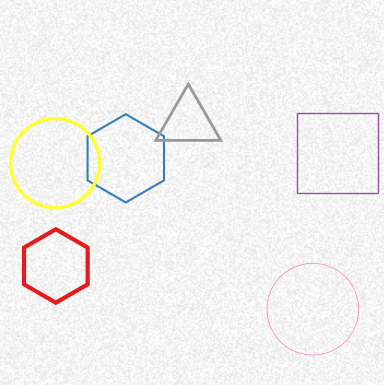[{"shape": "hexagon", "thickness": 3, "radius": 0.48, "center": [0.145, 0.309]}, {"shape": "hexagon", "thickness": 1.5, "radius": 0.57, "center": [0.327, 0.589]}, {"shape": "square", "thickness": 1, "radius": 0.53, "center": [0.876, 0.603]}, {"shape": "circle", "thickness": 2.5, "radius": 0.58, "center": [0.143, 0.576]}, {"shape": "circle", "thickness": 0.5, "radius": 0.6, "center": [0.813, 0.197]}, {"shape": "triangle", "thickness": 2, "radius": 0.49, "center": [0.489, 0.684]}]